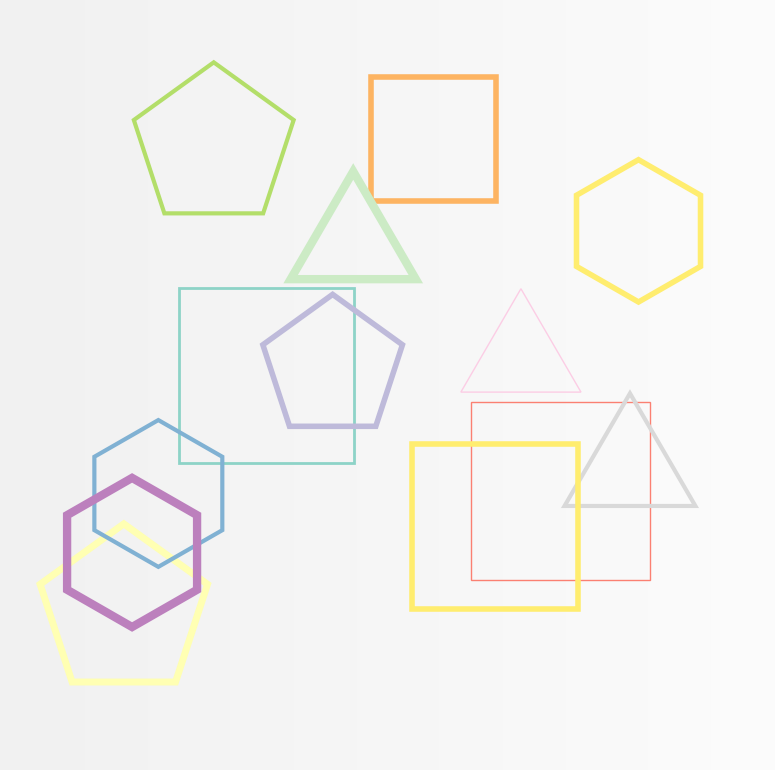[{"shape": "square", "thickness": 1, "radius": 0.57, "center": [0.344, 0.512]}, {"shape": "pentagon", "thickness": 2.5, "radius": 0.57, "center": [0.16, 0.206]}, {"shape": "pentagon", "thickness": 2, "radius": 0.47, "center": [0.429, 0.523]}, {"shape": "square", "thickness": 0.5, "radius": 0.58, "center": [0.723, 0.362]}, {"shape": "hexagon", "thickness": 1.5, "radius": 0.48, "center": [0.204, 0.359]}, {"shape": "square", "thickness": 2, "radius": 0.4, "center": [0.559, 0.819]}, {"shape": "pentagon", "thickness": 1.5, "radius": 0.54, "center": [0.276, 0.811]}, {"shape": "triangle", "thickness": 0.5, "radius": 0.45, "center": [0.672, 0.536]}, {"shape": "triangle", "thickness": 1.5, "radius": 0.49, "center": [0.813, 0.392]}, {"shape": "hexagon", "thickness": 3, "radius": 0.48, "center": [0.17, 0.283]}, {"shape": "triangle", "thickness": 3, "radius": 0.47, "center": [0.456, 0.684]}, {"shape": "square", "thickness": 2, "radius": 0.54, "center": [0.639, 0.316]}, {"shape": "hexagon", "thickness": 2, "radius": 0.46, "center": [0.824, 0.7]}]